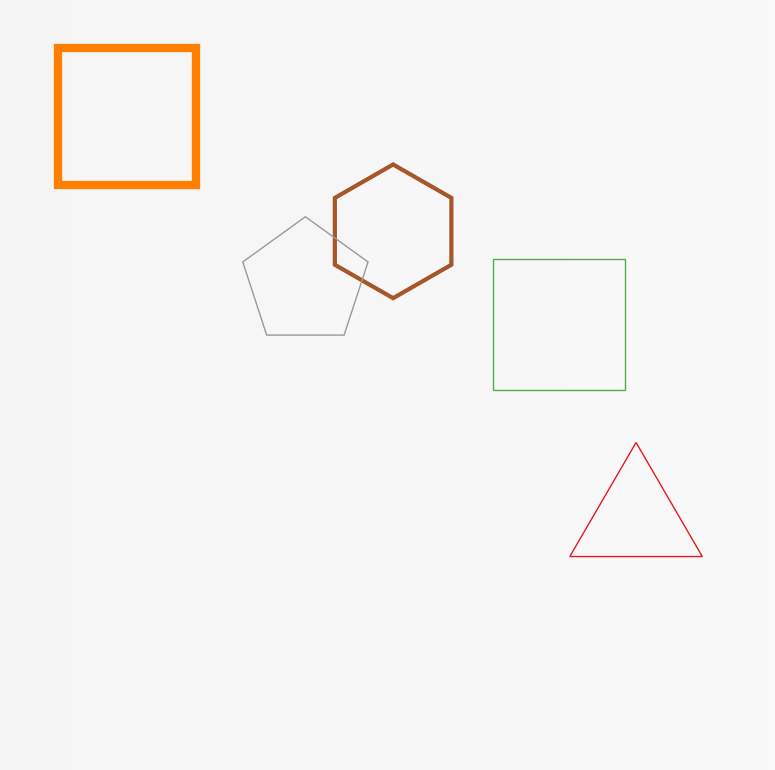[{"shape": "triangle", "thickness": 0.5, "radius": 0.49, "center": [0.821, 0.327]}, {"shape": "square", "thickness": 0.5, "radius": 0.43, "center": [0.721, 0.579]}, {"shape": "square", "thickness": 3, "radius": 0.45, "center": [0.164, 0.849]}, {"shape": "hexagon", "thickness": 1.5, "radius": 0.43, "center": [0.507, 0.7]}, {"shape": "pentagon", "thickness": 0.5, "radius": 0.42, "center": [0.394, 0.634]}]